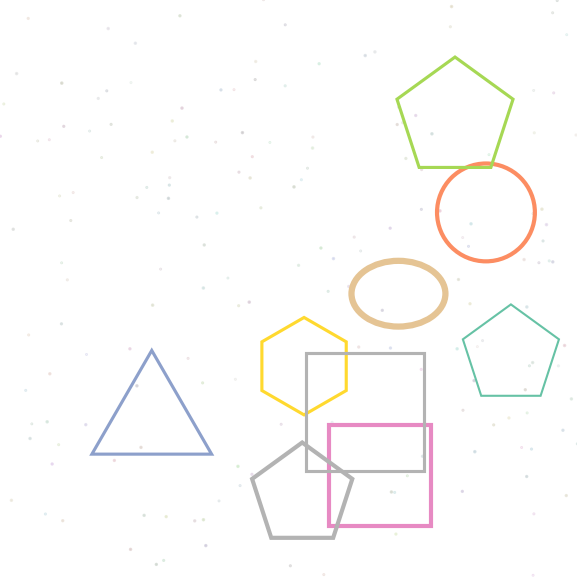[{"shape": "pentagon", "thickness": 1, "radius": 0.44, "center": [0.885, 0.385]}, {"shape": "circle", "thickness": 2, "radius": 0.42, "center": [0.841, 0.631]}, {"shape": "triangle", "thickness": 1.5, "radius": 0.6, "center": [0.263, 0.273]}, {"shape": "square", "thickness": 2, "radius": 0.44, "center": [0.658, 0.176]}, {"shape": "pentagon", "thickness": 1.5, "radius": 0.53, "center": [0.788, 0.795]}, {"shape": "hexagon", "thickness": 1.5, "radius": 0.42, "center": [0.527, 0.365]}, {"shape": "oval", "thickness": 3, "radius": 0.41, "center": [0.69, 0.491]}, {"shape": "square", "thickness": 1.5, "radius": 0.51, "center": [0.632, 0.286]}, {"shape": "pentagon", "thickness": 2, "radius": 0.46, "center": [0.523, 0.142]}]